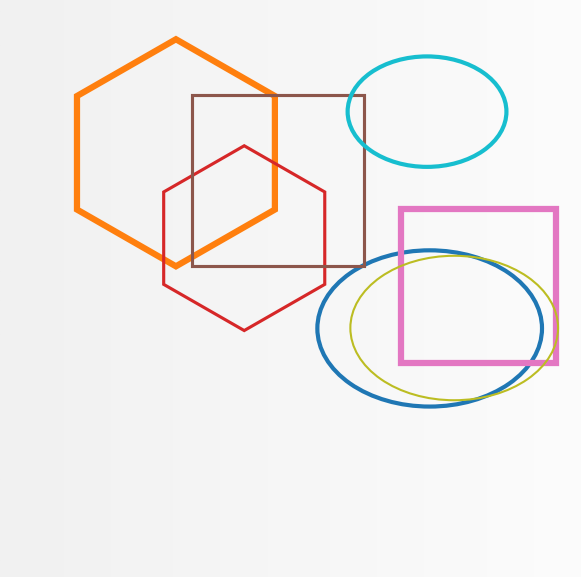[{"shape": "oval", "thickness": 2, "radius": 0.97, "center": [0.739, 0.43]}, {"shape": "hexagon", "thickness": 3, "radius": 0.98, "center": [0.303, 0.735]}, {"shape": "hexagon", "thickness": 1.5, "radius": 0.8, "center": [0.42, 0.587]}, {"shape": "square", "thickness": 1.5, "radius": 0.74, "center": [0.479, 0.687]}, {"shape": "square", "thickness": 3, "radius": 0.67, "center": [0.824, 0.504]}, {"shape": "oval", "thickness": 1, "radius": 0.89, "center": [0.781, 0.431]}, {"shape": "oval", "thickness": 2, "radius": 0.68, "center": [0.735, 0.806]}]